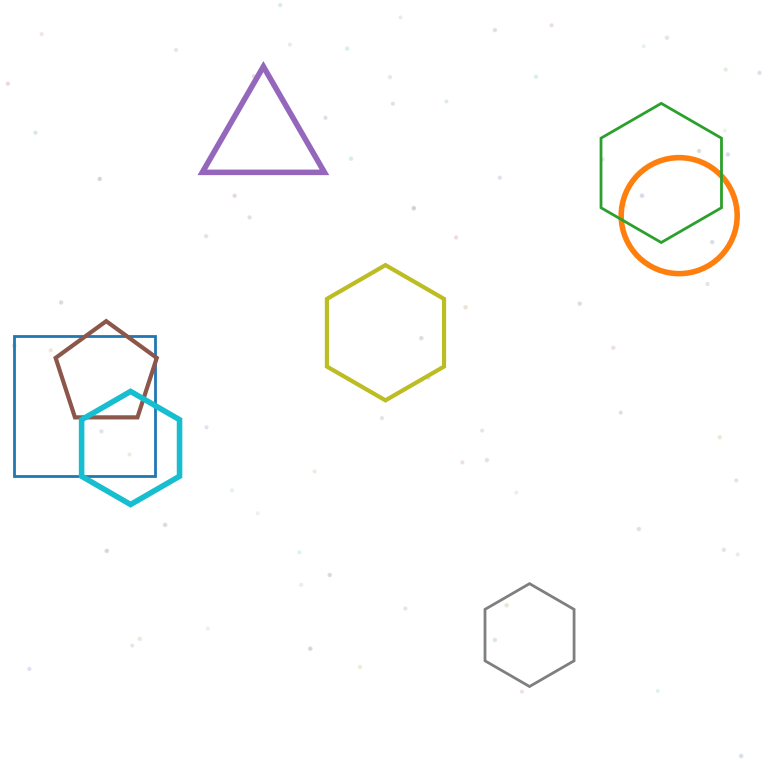[{"shape": "square", "thickness": 1, "radius": 0.46, "center": [0.11, 0.473]}, {"shape": "circle", "thickness": 2, "radius": 0.38, "center": [0.882, 0.72]}, {"shape": "hexagon", "thickness": 1, "radius": 0.45, "center": [0.859, 0.775]}, {"shape": "triangle", "thickness": 2, "radius": 0.46, "center": [0.342, 0.822]}, {"shape": "pentagon", "thickness": 1.5, "radius": 0.35, "center": [0.138, 0.514]}, {"shape": "hexagon", "thickness": 1, "radius": 0.33, "center": [0.688, 0.175]}, {"shape": "hexagon", "thickness": 1.5, "radius": 0.44, "center": [0.501, 0.568]}, {"shape": "hexagon", "thickness": 2, "radius": 0.37, "center": [0.17, 0.418]}]